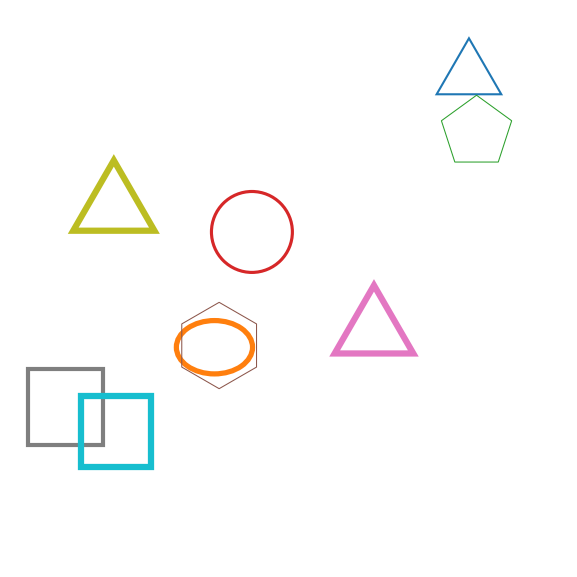[{"shape": "triangle", "thickness": 1, "radius": 0.32, "center": [0.812, 0.868]}, {"shape": "oval", "thickness": 2.5, "radius": 0.33, "center": [0.371, 0.398]}, {"shape": "pentagon", "thickness": 0.5, "radius": 0.32, "center": [0.825, 0.77]}, {"shape": "circle", "thickness": 1.5, "radius": 0.35, "center": [0.436, 0.597]}, {"shape": "hexagon", "thickness": 0.5, "radius": 0.37, "center": [0.379, 0.401]}, {"shape": "triangle", "thickness": 3, "radius": 0.39, "center": [0.648, 0.426]}, {"shape": "square", "thickness": 2, "radius": 0.33, "center": [0.114, 0.294]}, {"shape": "triangle", "thickness": 3, "radius": 0.41, "center": [0.197, 0.64]}, {"shape": "square", "thickness": 3, "radius": 0.31, "center": [0.201, 0.251]}]